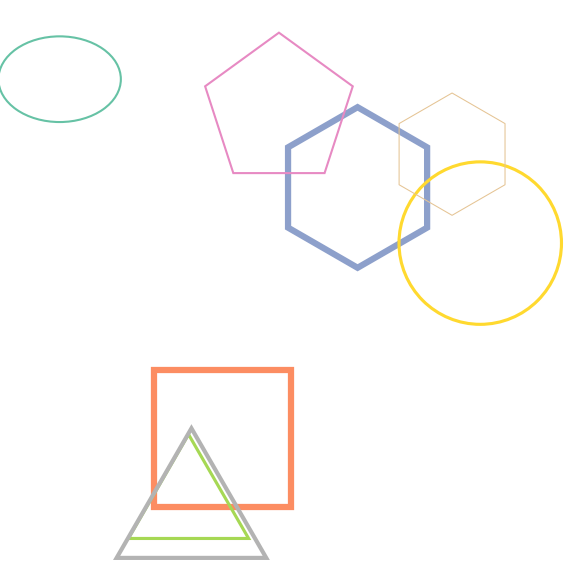[{"shape": "oval", "thickness": 1, "radius": 0.53, "center": [0.103, 0.862]}, {"shape": "square", "thickness": 3, "radius": 0.59, "center": [0.385, 0.24]}, {"shape": "hexagon", "thickness": 3, "radius": 0.7, "center": [0.619, 0.674]}, {"shape": "pentagon", "thickness": 1, "radius": 0.67, "center": [0.483, 0.808]}, {"shape": "triangle", "thickness": 1.5, "radius": 0.6, "center": [0.326, 0.127]}, {"shape": "circle", "thickness": 1.5, "radius": 0.7, "center": [0.832, 0.578]}, {"shape": "hexagon", "thickness": 0.5, "radius": 0.53, "center": [0.783, 0.732]}, {"shape": "triangle", "thickness": 2, "radius": 0.75, "center": [0.331, 0.108]}]